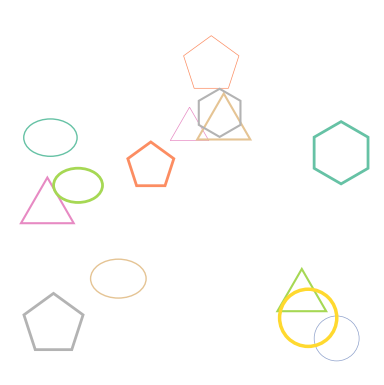[{"shape": "oval", "thickness": 1, "radius": 0.35, "center": [0.131, 0.643]}, {"shape": "hexagon", "thickness": 2, "radius": 0.4, "center": [0.886, 0.603]}, {"shape": "pentagon", "thickness": 0.5, "radius": 0.38, "center": [0.549, 0.832]}, {"shape": "pentagon", "thickness": 2, "radius": 0.31, "center": [0.392, 0.568]}, {"shape": "circle", "thickness": 0.5, "radius": 0.29, "center": [0.874, 0.121]}, {"shape": "triangle", "thickness": 0.5, "radius": 0.29, "center": [0.492, 0.664]}, {"shape": "triangle", "thickness": 1.5, "radius": 0.4, "center": [0.123, 0.46]}, {"shape": "oval", "thickness": 2, "radius": 0.32, "center": [0.203, 0.519]}, {"shape": "triangle", "thickness": 1.5, "radius": 0.37, "center": [0.784, 0.228]}, {"shape": "circle", "thickness": 2.5, "radius": 0.37, "center": [0.8, 0.175]}, {"shape": "triangle", "thickness": 1.5, "radius": 0.4, "center": [0.581, 0.677]}, {"shape": "oval", "thickness": 1, "radius": 0.36, "center": [0.307, 0.276]}, {"shape": "pentagon", "thickness": 2, "radius": 0.4, "center": [0.139, 0.157]}, {"shape": "hexagon", "thickness": 1.5, "radius": 0.31, "center": [0.57, 0.707]}]